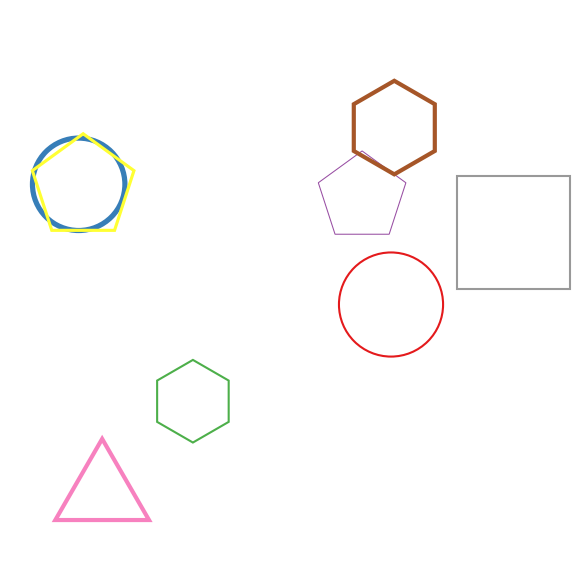[{"shape": "circle", "thickness": 1, "radius": 0.45, "center": [0.677, 0.472]}, {"shape": "circle", "thickness": 2.5, "radius": 0.4, "center": [0.136, 0.68]}, {"shape": "hexagon", "thickness": 1, "radius": 0.36, "center": [0.334, 0.304]}, {"shape": "pentagon", "thickness": 0.5, "radius": 0.4, "center": [0.627, 0.658]}, {"shape": "pentagon", "thickness": 1.5, "radius": 0.46, "center": [0.144, 0.675]}, {"shape": "hexagon", "thickness": 2, "radius": 0.4, "center": [0.683, 0.778]}, {"shape": "triangle", "thickness": 2, "radius": 0.47, "center": [0.177, 0.145]}, {"shape": "square", "thickness": 1, "radius": 0.49, "center": [0.889, 0.597]}]